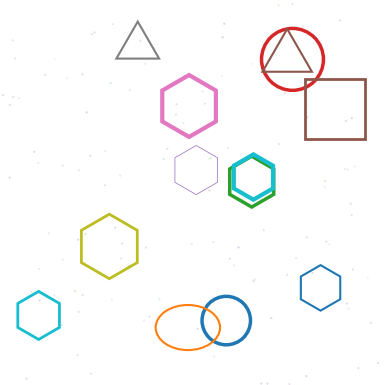[{"shape": "circle", "thickness": 2.5, "radius": 0.31, "center": [0.588, 0.167]}, {"shape": "hexagon", "thickness": 1.5, "radius": 0.3, "center": [0.833, 0.252]}, {"shape": "oval", "thickness": 1.5, "radius": 0.42, "center": [0.488, 0.149]}, {"shape": "hexagon", "thickness": 2.5, "radius": 0.33, "center": [0.654, 0.528]}, {"shape": "circle", "thickness": 2.5, "radius": 0.4, "center": [0.76, 0.846]}, {"shape": "hexagon", "thickness": 0.5, "radius": 0.32, "center": [0.51, 0.558]}, {"shape": "square", "thickness": 2, "radius": 0.39, "center": [0.87, 0.716]}, {"shape": "triangle", "thickness": 1.5, "radius": 0.37, "center": [0.746, 0.851]}, {"shape": "hexagon", "thickness": 3, "radius": 0.4, "center": [0.491, 0.725]}, {"shape": "triangle", "thickness": 1.5, "radius": 0.32, "center": [0.358, 0.88]}, {"shape": "hexagon", "thickness": 2, "radius": 0.42, "center": [0.284, 0.36]}, {"shape": "hexagon", "thickness": 2, "radius": 0.31, "center": [0.1, 0.181]}, {"shape": "hexagon", "thickness": 3, "radius": 0.29, "center": [0.658, 0.54]}]